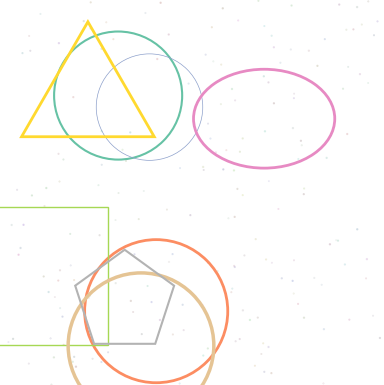[{"shape": "circle", "thickness": 1.5, "radius": 0.83, "center": [0.307, 0.752]}, {"shape": "circle", "thickness": 2, "radius": 0.93, "center": [0.406, 0.192]}, {"shape": "circle", "thickness": 0.5, "radius": 0.69, "center": [0.388, 0.722]}, {"shape": "oval", "thickness": 2, "radius": 0.92, "center": [0.686, 0.692]}, {"shape": "square", "thickness": 1, "radius": 0.9, "center": [0.102, 0.283]}, {"shape": "triangle", "thickness": 2, "radius": 0.99, "center": [0.228, 0.744]}, {"shape": "circle", "thickness": 2.5, "radius": 0.95, "center": [0.366, 0.102]}, {"shape": "pentagon", "thickness": 1.5, "radius": 0.68, "center": [0.324, 0.216]}]